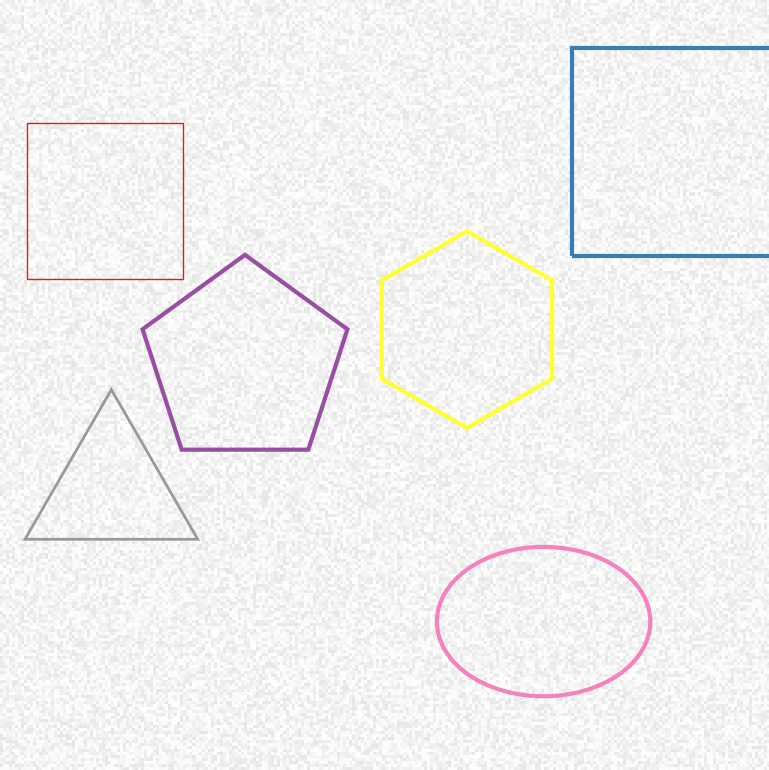[{"shape": "square", "thickness": 0.5, "radius": 0.51, "center": [0.136, 0.739]}, {"shape": "square", "thickness": 1.5, "radius": 0.67, "center": [0.878, 0.803]}, {"shape": "pentagon", "thickness": 1.5, "radius": 0.7, "center": [0.318, 0.529]}, {"shape": "hexagon", "thickness": 1.5, "radius": 0.64, "center": [0.606, 0.572]}, {"shape": "oval", "thickness": 1.5, "radius": 0.69, "center": [0.706, 0.193]}, {"shape": "triangle", "thickness": 1, "radius": 0.65, "center": [0.145, 0.364]}]